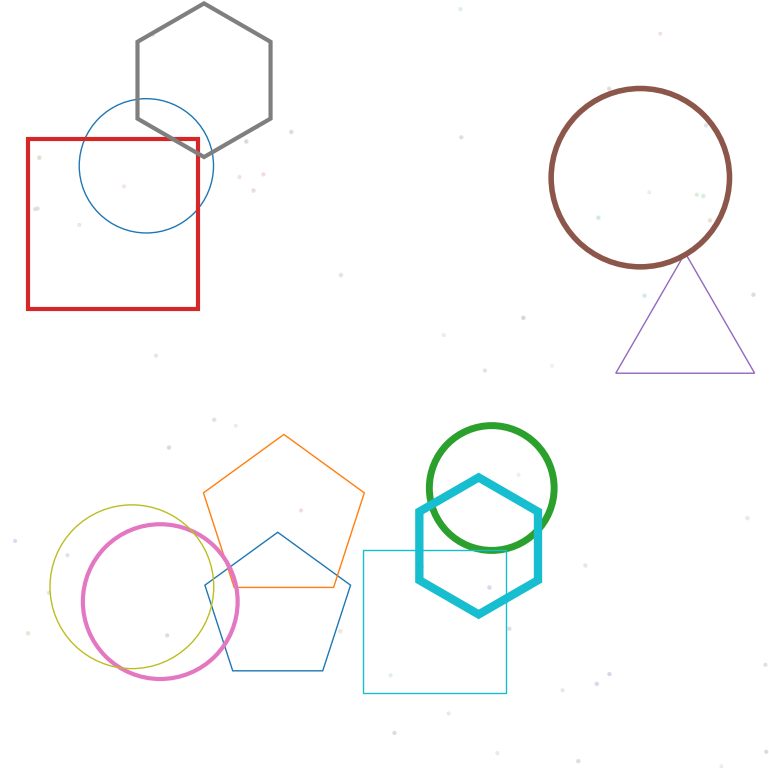[{"shape": "circle", "thickness": 0.5, "radius": 0.44, "center": [0.19, 0.785]}, {"shape": "pentagon", "thickness": 0.5, "radius": 0.5, "center": [0.361, 0.209]}, {"shape": "pentagon", "thickness": 0.5, "radius": 0.55, "center": [0.369, 0.326]}, {"shape": "circle", "thickness": 2.5, "radius": 0.41, "center": [0.639, 0.366]}, {"shape": "square", "thickness": 1.5, "radius": 0.55, "center": [0.147, 0.709]}, {"shape": "triangle", "thickness": 0.5, "radius": 0.52, "center": [0.89, 0.567]}, {"shape": "circle", "thickness": 2, "radius": 0.58, "center": [0.832, 0.769]}, {"shape": "circle", "thickness": 1.5, "radius": 0.5, "center": [0.208, 0.219]}, {"shape": "hexagon", "thickness": 1.5, "radius": 0.5, "center": [0.265, 0.896]}, {"shape": "circle", "thickness": 0.5, "radius": 0.53, "center": [0.171, 0.238]}, {"shape": "hexagon", "thickness": 3, "radius": 0.44, "center": [0.622, 0.291]}, {"shape": "square", "thickness": 0.5, "radius": 0.46, "center": [0.564, 0.193]}]